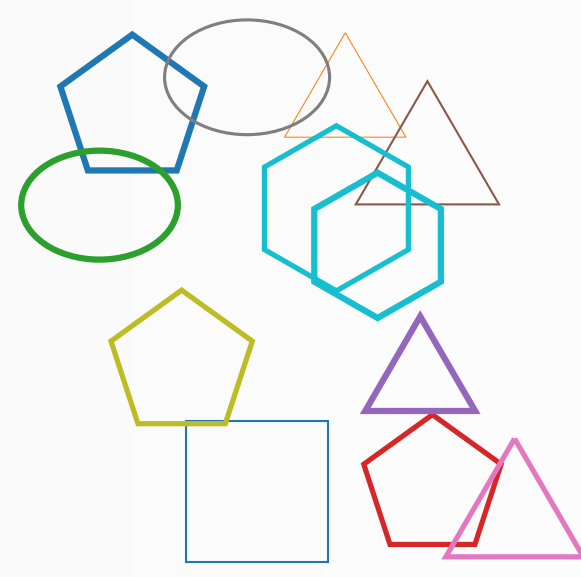[{"shape": "pentagon", "thickness": 3, "radius": 0.65, "center": [0.228, 0.809]}, {"shape": "square", "thickness": 1, "radius": 0.61, "center": [0.442, 0.148]}, {"shape": "triangle", "thickness": 0.5, "radius": 0.6, "center": [0.594, 0.822]}, {"shape": "oval", "thickness": 3, "radius": 0.67, "center": [0.171, 0.644]}, {"shape": "pentagon", "thickness": 2.5, "radius": 0.62, "center": [0.744, 0.157]}, {"shape": "triangle", "thickness": 3, "radius": 0.55, "center": [0.723, 0.342]}, {"shape": "triangle", "thickness": 1, "radius": 0.71, "center": [0.735, 0.716]}, {"shape": "triangle", "thickness": 2.5, "radius": 0.68, "center": [0.885, 0.103]}, {"shape": "oval", "thickness": 1.5, "radius": 0.71, "center": [0.425, 0.865]}, {"shape": "pentagon", "thickness": 2.5, "radius": 0.64, "center": [0.312, 0.369]}, {"shape": "hexagon", "thickness": 3, "radius": 0.63, "center": [0.65, 0.574]}, {"shape": "hexagon", "thickness": 2.5, "radius": 0.71, "center": [0.579, 0.638]}]